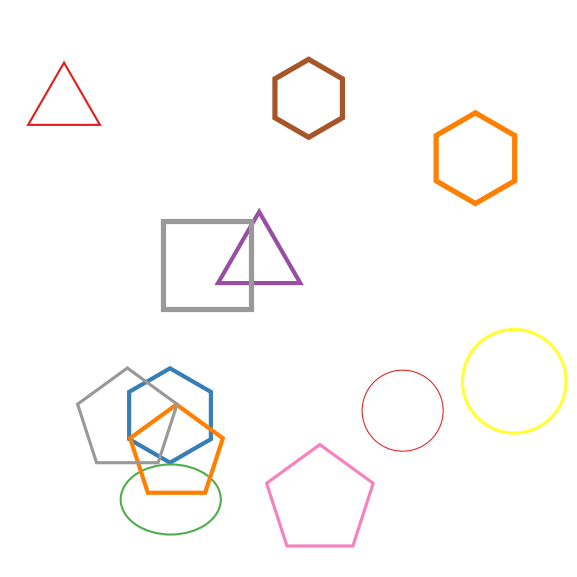[{"shape": "circle", "thickness": 0.5, "radius": 0.35, "center": [0.697, 0.288]}, {"shape": "triangle", "thickness": 1, "radius": 0.36, "center": [0.111, 0.819]}, {"shape": "hexagon", "thickness": 2, "radius": 0.41, "center": [0.294, 0.28]}, {"shape": "oval", "thickness": 1, "radius": 0.43, "center": [0.296, 0.134]}, {"shape": "triangle", "thickness": 2, "radius": 0.41, "center": [0.449, 0.55]}, {"shape": "hexagon", "thickness": 2.5, "radius": 0.39, "center": [0.823, 0.725]}, {"shape": "pentagon", "thickness": 2, "radius": 0.42, "center": [0.306, 0.214]}, {"shape": "circle", "thickness": 1.5, "radius": 0.45, "center": [0.891, 0.339]}, {"shape": "hexagon", "thickness": 2.5, "radius": 0.34, "center": [0.535, 0.829]}, {"shape": "pentagon", "thickness": 1.5, "radius": 0.49, "center": [0.554, 0.132]}, {"shape": "pentagon", "thickness": 1.5, "radius": 0.45, "center": [0.221, 0.271]}, {"shape": "square", "thickness": 2.5, "radius": 0.38, "center": [0.359, 0.541]}]